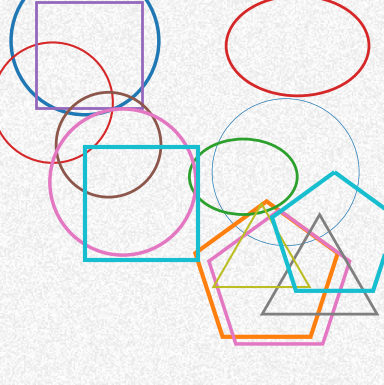[{"shape": "circle", "thickness": 0.5, "radius": 0.95, "center": [0.742, 0.553]}, {"shape": "circle", "thickness": 2.5, "radius": 0.96, "center": [0.221, 0.894]}, {"shape": "pentagon", "thickness": 3, "radius": 0.97, "center": [0.692, 0.282]}, {"shape": "oval", "thickness": 2, "radius": 0.7, "center": [0.632, 0.541]}, {"shape": "oval", "thickness": 2, "radius": 0.93, "center": [0.773, 0.881]}, {"shape": "circle", "thickness": 1.5, "radius": 0.78, "center": [0.137, 0.733]}, {"shape": "square", "thickness": 2, "radius": 0.69, "center": [0.231, 0.858]}, {"shape": "circle", "thickness": 2, "radius": 0.68, "center": [0.282, 0.624]}, {"shape": "pentagon", "thickness": 2.5, "radius": 0.96, "center": [0.725, 0.262]}, {"shape": "circle", "thickness": 2.5, "radius": 0.95, "center": [0.319, 0.527]}, {"shape": "triangle", "thickness": 2, "radius": 0.86, "center": [0.83, 0.27]}, {"shape": "triangle", "thickness": 1.5, "radius": 0.72, "center": [0.679, 0.327]}, {"shape": "square", "thickness": 3, "radius": 0.74, "center": [0.367, 0.471]}, {"shape": "pentagon", "thickness": 3, "radius": 0.85, "center": [0.869, 0.383]}]